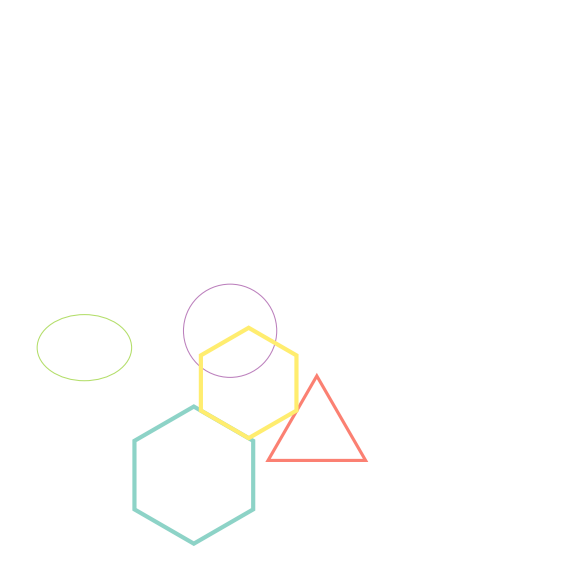[{"shape": "hexagon", "thickness": 2, "radius": 0.59, "center": [0.336, 0.176]}, {"shape": "triangle", "thickness": 1.5, "radius": 0.49, "center": [0.549, 0.251]}, {"shape": "oval", "thickness": 0.5, "radius": 0.41, "center": [0.146, 0.397]}, {"shape": "circle", "thickness": 0.5, "radius": 0.4, "center": [0.398, 0.426]}, {"shape": "hexagon", "thickness": 2, "radius": 0.48, "center": [0.431, 0.336]}]